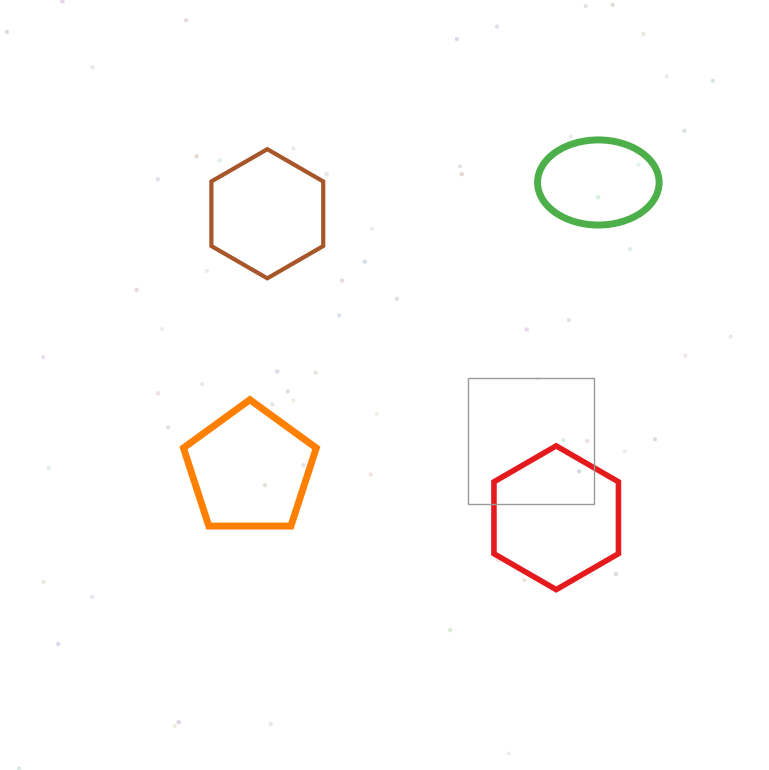[{"shape": "hexagon", "thickness": 2, "radius": 0.47, "center": [0.722, 0.328]}, {"shape": "oval", "thickness": 2.5, "radius": 0.39, "center": [0.777, 0.763]}, {"shape": "pentagon", "thickness": 2.5, "radius": 0.45, "center": [0.325, 0.39]}, {"shape": "hexagon", "thickness": 1.5, "radius": 0.42, "center": [0.347, 0.722]}, {"shape": "square", "thickness": 0.5, "radius": 0.41, "center": [0.689, 0.428]}]